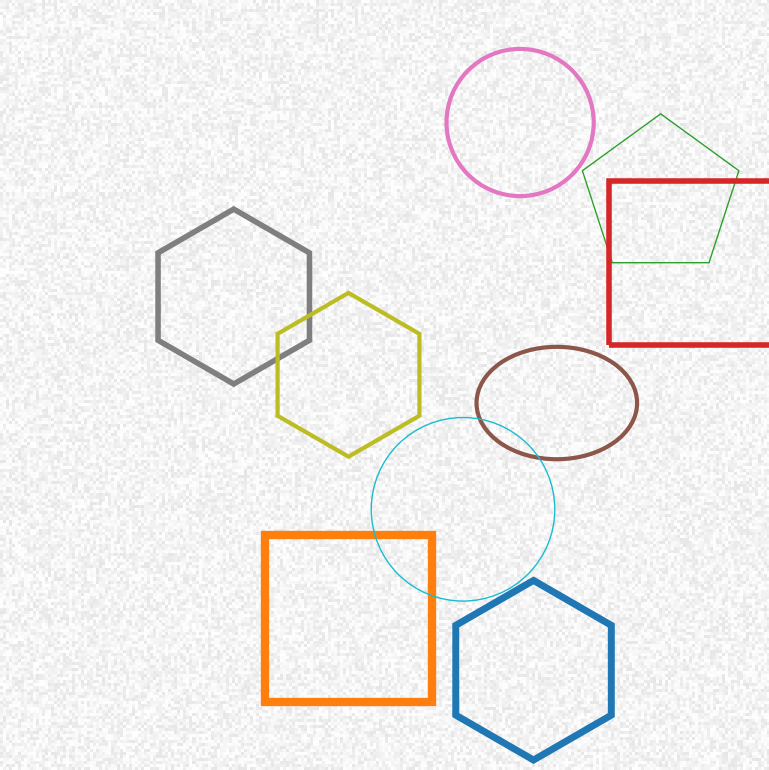[{"shape": "hexagon", "thickness": 2.5, "radius": 0.58, "center": [0.693, 0.13]}, {"shape": "square", "thickness": 3, "radius": 0.54, "center": [0.453, 0.197]}, {"shape": "pentagon", "thickness": 0.5, "radius": 0.53, "center": [0.858, 0.745]}, {"shape": "square", "thickness": 2, "radius": 0.53, "center": [0.898, 0.658]}, {"shape": "oval", "thickness": 1.5, "radius": 0.52, "center": [0.723, 0.477]}, {"shape": "circle", "thickness": 1.5, "radius": 0.48, "center": [0.675, 0.841]}, {"shape": "hexagon", "thickness": 2, "radius": 0.57, "center": [0.304, 0.615]}, {"shape": "hexagon", "thickness": 1.5, "radius": 0.53, "center": [0.453, 0.513]}, {"shape": "circle", "thickness": 0.5, "radius": 0.6, "center": [0.601, 0.339]}]